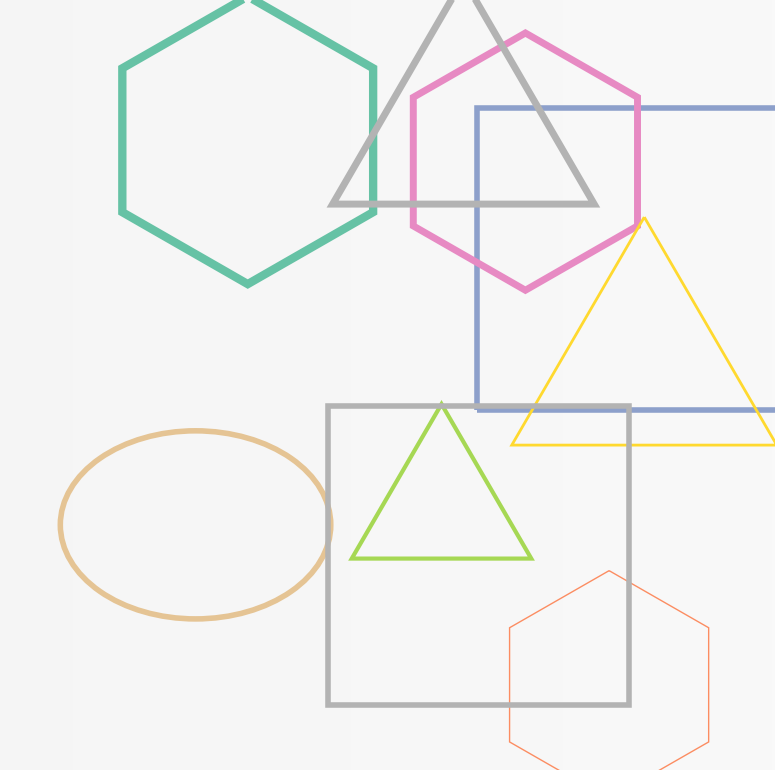[{"shape": "hexagon", "thickness": 3, "radius": 0.93, "center": [0.32, 0.818]}, {"shape": "hexagon", "thickness": 0.5, "radius": 0.74, "center": [0.786, 0.111]}, {"shape": "square", "thickness": 2, "radius": 0.98, "center": [0.812, 0.664]}, {"shape": "hexagon", "thickness": 2.5, "radius": 0.84, "center": [0.678, 0.79]}, {"shape": "triangle", "thickness": 1.5, "radius": 0.67, "center": [0.57, 0.341]}, {"shape": "triangle", "thickness": 1, "radius": 0.99, "center": [0.831, 0.521]}, {"shape": "oval", "thickness": 2, "radius": 0.87, "center": [0.252, 0.318]}, {"shape": "triangle", "thickness": 2.5, "radius": 0.97, "center": [0.598, 0.832]}, {"shape": "square", "thickness": 2, "radius": 0.97, "center": [0.618, 0.279]}]